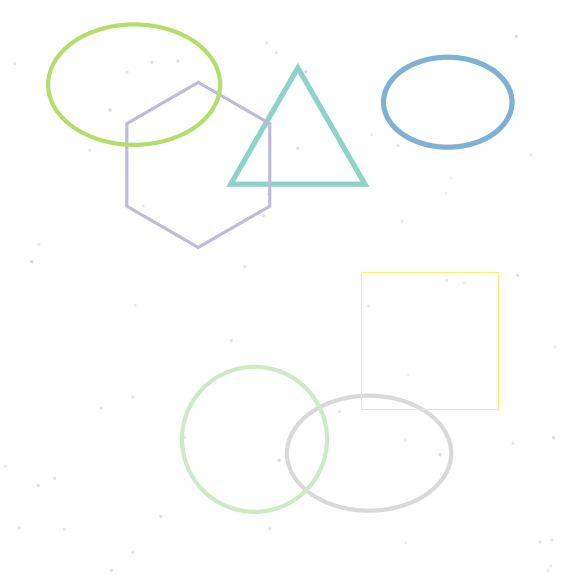[{"shape": "triangle", "thickness": 2.5, "radius": 0.67, "center": [0.516, 0.747]}, {"shape": "hexagon", "thickness": 1.5, "radius": 0.71, "center": [0.343, 0.714]}, {"shape": "oval", "thickness": 2.5, "radius": 0.56, "center": [0.775, 0.822]}, {"shape": "oval", "thickness": 2, "radius": 0.74, "center": [0.232, 0.853]}, {"shape": "oval", "thickness": 2, "radius": 0.71, "center": [0.639, 0.214]}, {"shape": "circle", "thickness": 2, "radius": 0.63, "center": [0.441, 0.238]}, {"shape": "square", "thickness": 0.5, "radius": 0.59, "center": [0.743, 0.409]}]